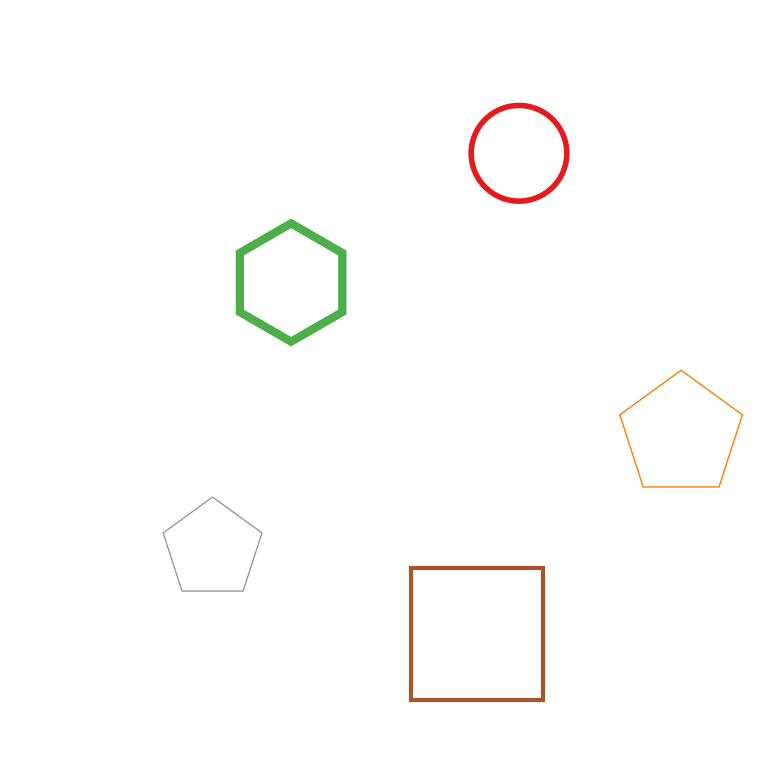[{"shape": "circle", "thickness": 2, "radius": 0.31, "center": [0.674, 0.801]}, {"shape": "hexagon", "thickness": 3, "radius": 0.38, "center": [0.378, 0.633]}, {"shape": "pentagon", "thickness": 0.5, "radius": 0.42, "center": [0.885, 0.435]}, {"shape": "square", "thickness": 1.5, "radius": 0.43, "center": [0.619, 0.176]}, {"shape": "pentagon", "thickness": 0.5, "radius": 0.34, "center": [0.276, 0.287]}]